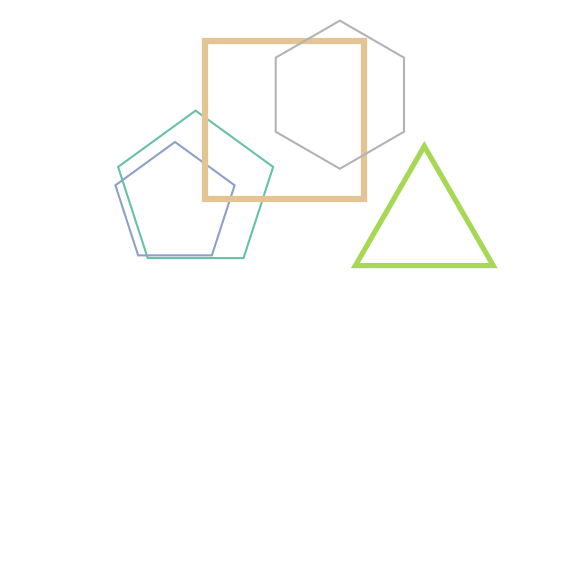[{"shape": "pentagon", "thickness": 1, "radius": 0.71, "center": [0.339, 0.666]}, {"shape": "pentagon", "thickness": 1, "radius": 0.54, "center": [0.303, 0.645]}, {"shape": "triangle", "thickness": 2.5, "radius": 0.69, "center": [0.735, 0.608]}, {"shape": "square", "thickness": 3, "radius": 0.69, "center": [0.493, 0.791]}, {"shape": "hexagon", "thickness": 1, "radius": 0.64, "center": [0.588, 0.835]}]